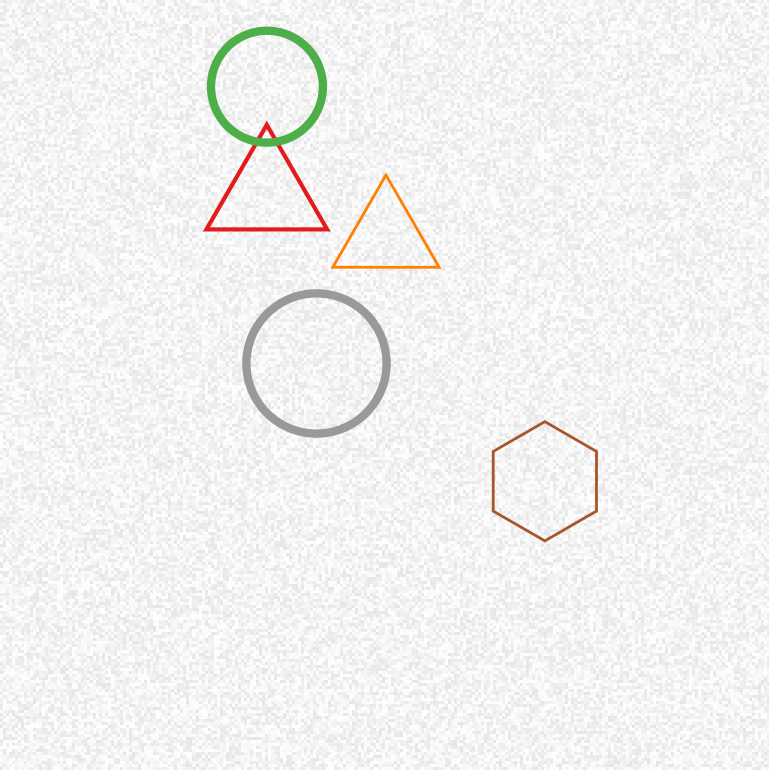[{"shape": "triangle", "thickness": 1.5, "radius": 0.45, "center": [0.346, 0.747]}, {"shape": "circle", "thickness": 3, "radius": 0.36, "center": [0.347, 0.887]}, {"shape": "triangle", "thickness": 1, "radius": 0.4, "center": [0.501, 0.693]}, {"shape": "hexagon", "thickness": 1, "radius": 0.39, "center": [0.708, 0.375]}, {"shape": "circle", "thickness": 3, "radius": 0.46, "center": [0.411, 0.528]}]